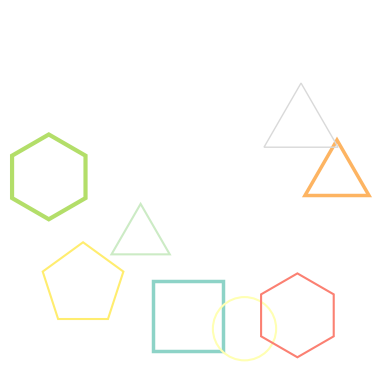[{"shape": "square", "thickness": 2.5, "radius": 0.45, "center": [0.488, 0.18]}, {"shape": "circle", "thickness": 1.5, "radius": 0.41, "center": [0.635, 0.146]}, {"shape": "hexagon", "thickness": 1.5, "radius": 0.54, "center": [0.772, 0.181]}, {"shape": "triangle", "thickness": 2.5, "radius": 0.48, "center": [0.875, 0.54]}, {"shape": "hexagon", "thickness": 3, "radius": 0.55, "center": [0.127, 0.541]}, {"shape": "triangle", "thickness": 1, "radius": 0.56, "center": [0.782, 0.673]}, {"shape": "triangle", "thickness": 1.5, "radius": 0.44, "center": [0.365, 0.383]}, {"shape": "pentagon", "thickness": 1.5, "radius": 0.55, "center": [0.216, 0.261]}]